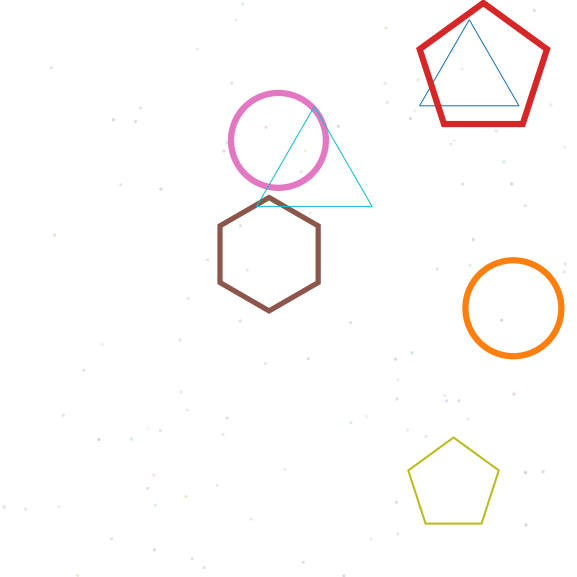[{"shape": "triangle", "thickness": 0.5, "radius": 0.5, "center": [0.813, 0.866]}, {"shape": "circle", "thickness": 3, "radius": 0.42, "center": [0.889, 0.465]}, {"shape": "pentagon", "thickness": 3, "radius": 0.58, "center": [0.837, 0.878]}, {"shape": "hexagon", "thickness": 2.5, "radius": 0.49, "center": [0.466, 0.559]}, {"shape": "circle", "thickness": 3, "radius": 0.41, "center": [0.482, 0.756]}, {"shape": "pentagon", "thickness": 1, "radius": 0.41, "center": [0.785, 0.159]}, {"shape": "triangle", "thickness": 0.5, "radius": 0.58, "center": [0.544, 0.699]}]